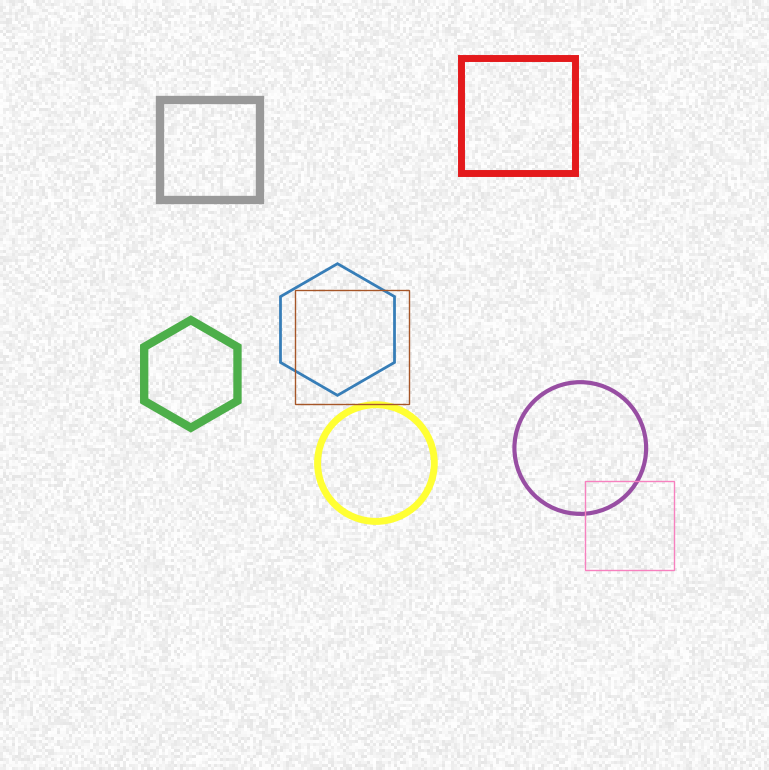[{"shape": "square", "thickness": 2.5, "radius": 0.37, "center": [0.672, 0.85]}, {"shape": "hexagon", "thickness": 1, "radius": 0.43, "center": [0.438, 0.572]}, {"shape": "hexagon", "thickness": 3, "radius": 0.35, "center": [0.248, 0.514]}, {"shape": "circle", "thickness": 1.5, "radius": 0.43, "center": [0.754, 0.418]}, {"shape": "circle", "thickness": 2.5, "radius": 0.38, "center": [0.488, 0.399]}, {"shape": "square", "thickness": 0.5, "radius": 0.37, "center": [0.457, 0.549]}, {"shape": "square", "thickness": 0.5, "radius": 0.29, "center": [0.817, 0.317]}, {"shape": "square", "thickness": 3, "radius": 0.32, "center": [0.272, 0.805]}]